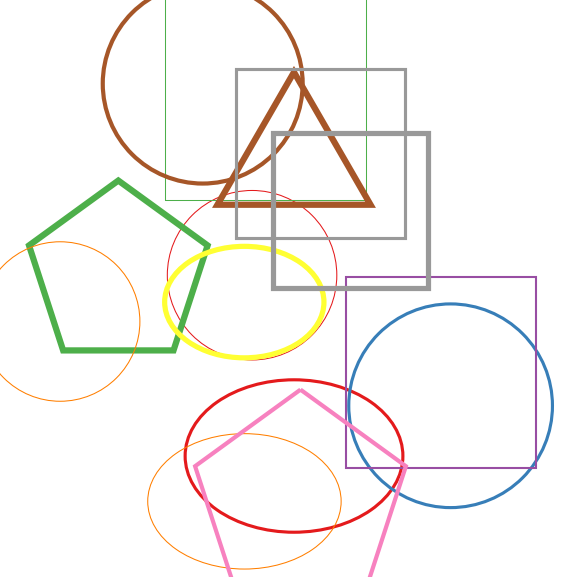[{"shape": "circle", "thickness": 0.5, "radius": 0.73, "center": [0.436, 0.523]}, {"shape": "oval", "thickness": 1.5, "radius": 0.94, "center": [0.509, 0.21]}, {"shape": "circle", "thickness": 1.5, "radius": 0.88, "center": [0.78, 0.297]}, {"shape": "pentagon", "thickness": 3, "radius": 0.81, "center": [0.205, 0.524]}, {"shape": "square", "thickness": 0.5, "radius": 0.87, "center": [0.46, 0.827]}, {"shape": "square", "thickness": 1, "radius": 0.82, "center": [0.764, 0.354]}, {"shape": "circle", "thickness": 0.5, "radius": 0.69, "center": [0.104, 0.442]}, {"shape": "oval", "thickness": 0.5, "radius": 0.84, "center": [0.423, 0.131]}, {"shape": "oval", "thickness": 2.5, "radius": 0.69, "center": [0.423, 0.476]}, {"shape": "circle", "thickness": 2, "radius": 0.87, "center": [0.351, 0.854]}, {"shape": "triangle", "thickness": 3, "radius": 0.77, "center": [0.509, 0.721]}, {"shape": "pentagon", "thickness": 2, "radius": 0.96, "center": [0.52, 0.133]}, {"shape": "square", "thickness": 2.5, "radius": 0.67, "center": [0.607, 0.635]}, {"shape": "square", "thickness": 1.5, "radius": 0.73, "center": [0.556, 0.733]}]